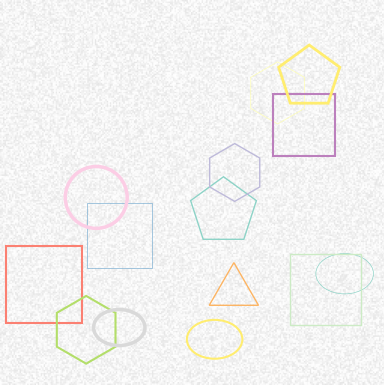[{"shape": "pentagon", "thickness": 1, "radius": 0.45, "center": [0.581, 0.451]}, {"shape": "oval", "thickness": 0.5, "radius": 0.37, "center": [0.895, 0.289]}, {"shape": "hexagon", "thickness": 0.5, "radius": 0.4, "center": [0.721, 0.759]}, {"shape": "hexagon", "thickness": 1, "radius": 0.38, "center": [0.61, 0.552]}, {"shape": "square", "thickness": 1.5, "radius": 0.5, "center": [0.114, 0.261]}, {"shape": "square", "thickness": 0.5, "radius": 0.43, "center": [0.311, 0.388]}, {"shape": "triangle", "thickness": 1, "radius": 0.37, "center": [0.607, 0.244]}, {"shape": "hexagon", "thickness": 1.5, "radius": 0.44, "center": [0.224, 0.143]}, {"shape": "circle", "thickness": 2.5, "radius": 0.4, "center": [0.25, 0.487]}, {"shape": "oval", "thickness": 2.5, "radius": 0.33, "center": [0.31, 0.149]}, {"shape": "square", "thickness": 1.5, "radius": 0.4, "center": [0.791, 0.674]}, {"shape": "square", "thickness": 1, "radius": 0.46, "center": [0.846, 0.247]}, {"shape": "pentagon", "thickness": 2, "radius": 0.42, "center": [0.803, 0.8]}, {"shape": "oval", "thickness": 1.5, "radius": 0.36, "center": [0.557, 0.119]}]